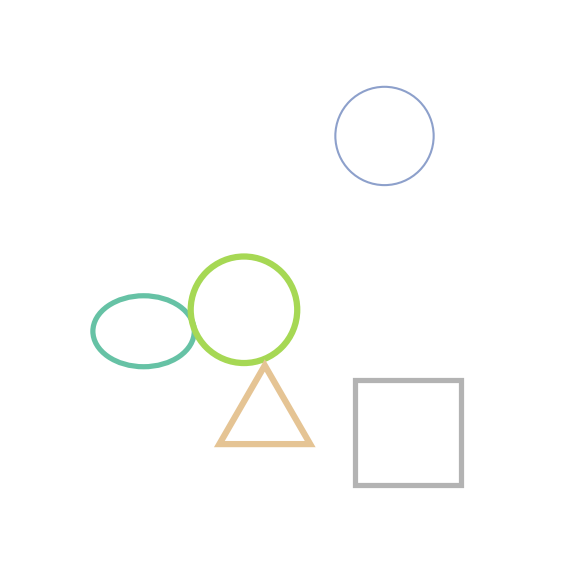[{"shape": "oval", "thickness": 2.5, "radius": 0.44, "center": [0.249, 0.426]}, {"shape": "circle", "thickness": 1, "radius": 0.43, "center": [0.666, 0.764]}, {"shape": "circle", "thickness": 3, "radius": 0.46, "center": [0.422, 0.463]}, {"shape": "triangle", "thickness": 3, "radius": 0.45, "center": [0.458, 0.276]}, {"shape": "square", "thickness": 2.5, "radius": 0.46, "center": [0.707, 0.25]}]